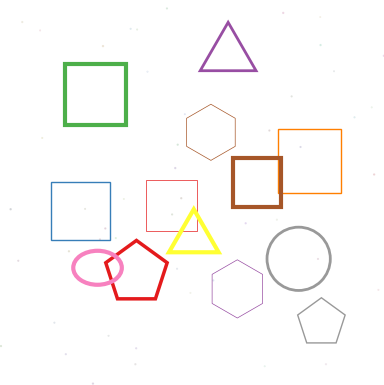[{"shape": "pentagon", "thickness": 2.5, "radius": 0.42, "center": [0.354, 0.292]}, {"shape": "square", "thickness": 0.5, "radius": 0.33, "center": [0.446, 0.466]}, {"shape": "square", "thickness": 1, "radius": 0.38, "center": [0.209, 0.452]}, {"shape": "square", "thickness": 3, "radius": 0.4, "center": [0.248, 0.754]}, {"shape": "triangle", "thickness": 2, "radius": 0.42, "center": [0.593, 0.858]}, {"shape": "hexagon", "thickness": 0.5, "radius": 0.38, "center": [0.616, 0.25]}, {"shape": "square", "thickness": 1, "radius": 0.41, "center": [0.804, 0.582]}, {"shape": "triangle", "thickness": 3, "radius": 0.37, "center": [0.503, 0.382]}, {"shape": "hexagon", "thickness": 0.5, "radius": 0.36, "center": [0.548, 0.656]}, {"shape": "square", "thickness": 3, "radius": 0.31, "center": [0.668, 0.526]}, {"shape": "oval", "thickness": 3, "radius": 0.32, "center": [0.253, 0.304]}, {"shape": "pentagon", "thickness": 1, "radius": 0.32, "center": [0.835, 0.162]}, {"shape": "circle", "thickness": 2, "radius": 0.41, "center": [0.776, 0.328]}]